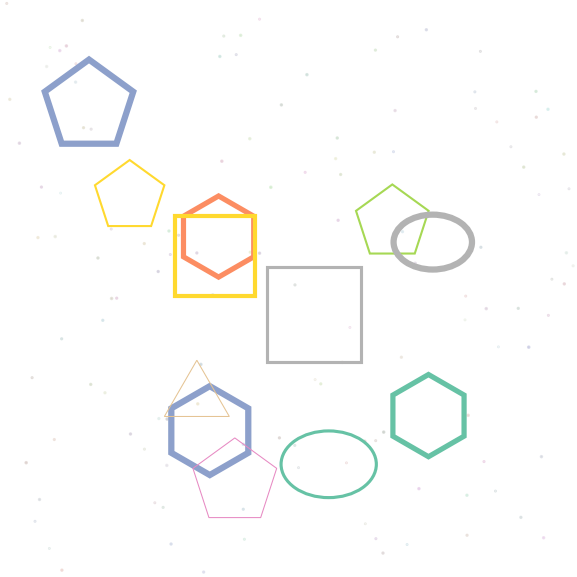[{"shape": "oval", "thickness": 1.5, "radius": 0.41, "center": [0.569, 0.195]}, {"shape": "hexagon", "thickness": 2.5, "radius": 0.36, "center": [0.742, 0.279]}, {"shape": "hexagon", "thickness": 2.5, "radius": 0.35, "center": [0.379, 0.59]}, {"shape": "pentagon", "thickness": 3, "radius": 0.4, "center": [0.154, 0.815]}, {"shape": "hexagon", "thickness": 3, "radius": 0.38, "center": [0.363, 0.254]}, {"shape": "pentagon", "thickness": 0.5, "radius": 0.38, "center": [0.407, 0.165]}, {"shape": "pentagon", "thickness": 1, "radius": 0.33, "center": [0.679, 0.614]}, {"shape": "pentagon", "thickness": 1, "radius": 0.32, "center": [0.225, 0.659]}, {"shape": "square", "thickness": 2, "radius": 0.35, "center": [0.372, 0.556]}, {"shape": "triangle", "thickness": 0.5, "radius": 0.32, "center": [0.341, 0.31]}, {"shape": "oval", "thickness": 3, "radius": 0.34, "center": [0.749, 0.58]}, {"shape": "square", "thickness": 1.5, "radius": 0.41, "center": [0.544, 0.455]}]